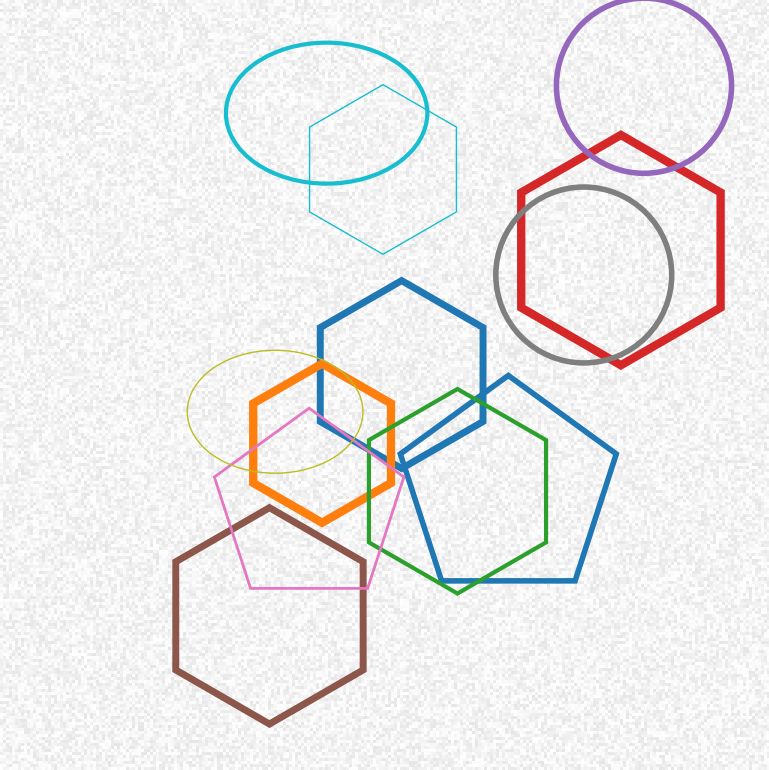[{"shape": "hexagon", "thickness": 2.5, "radius": 0.61, "center": [0.522, 0.514]}, {"shape": "pentagon", "thickness": 2, "radius": 0.74, "center": [0.66, 0.365]}, {"shape": "hexagon", "thickness": 3, "radius": 0.52, "center": [0.418, 0.424]}, {"shape": "hexagon", "thickness": 1.5, "radius": 0.66, "center": [0.594, 0.362]}, {"shape": "hexagon", "thickness": 3, "radius": 0.75, "center": [0.806, 0.675]}, {"shape": "circle", "thickness": 2, "radius": 0.57, "center": [0.836, 0.889]}, {"shape": "hexagon", "thickness": 2.5, "radius": 0.7, "center": [0.35, 0.2]}, {"shape": "pentagon", "thickness": 1, "radius": 0.65, "center": [0.401, 0.341]}, {"shape": "circle", "thickness": 2, "radius": 0.57, "center": [0.758, 0.643]}, {"shape": "oval", "thickness": 0.5, "radius": 0.57, "center": [0.357, 0.465]}, {"shape": "oval", "thickness": 1.5, "radius": 0.65, "center": [0.424, 0.853]}, {"shape": "hexagon", "thickness": 0.5, "radius": 0.55, "center": [0.497, 0.78]}]